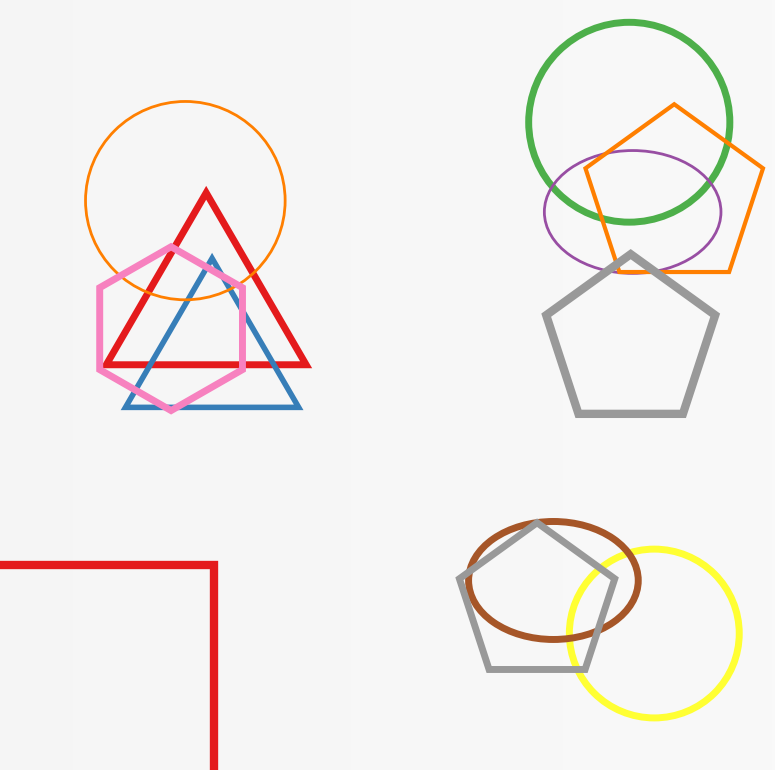[{"shape": "square", "thickness": 3, "radius": 0.7, "center": [0.136, 0.127]}, {"shape": "triangle", "thickness": 2.5, "radius": 0.74, "center": [0.266, 0.601]}, {"shape": "triangle", "thickness": 2, "radius": 0.65, "center": [0.274, 0.535]}, {"shape": "circle", "thickness": 2.5, "radius": 0.65, "center": [0.812, 0.841]}, {"shape": "oval", "thickness": 1, "radius": 0.57, "center": [0.816, 0.725]}, {"shape": "pentagon", "thickness": 1.5, "radius": 0.6, "center": [0.87, 0.744]}, {"shape": "circle", "thickness": 1, "radius": 0.64, "center": [0.239, 0.739]}, {"shape": "circle", "thickness": 2.5, "radius": 0.55, "center": [0.844, 0.177]}, {"shape": "oval", "thickness": 2.5, "radius": 0.55, "center": [0.714, 0.246]}, {"shape": "hexagon", "thickness": 2.5, "radius": 0.53, "center": [0.221, 0.573]}, {"shape": "pentagon", "thickness": 2.5, "radius": 0.53, "center": [0.693, 0.216]}, {"shape": "pentagon", "thickness": 3, "radius": 0.57, "center": [0.814, 0.555]}]